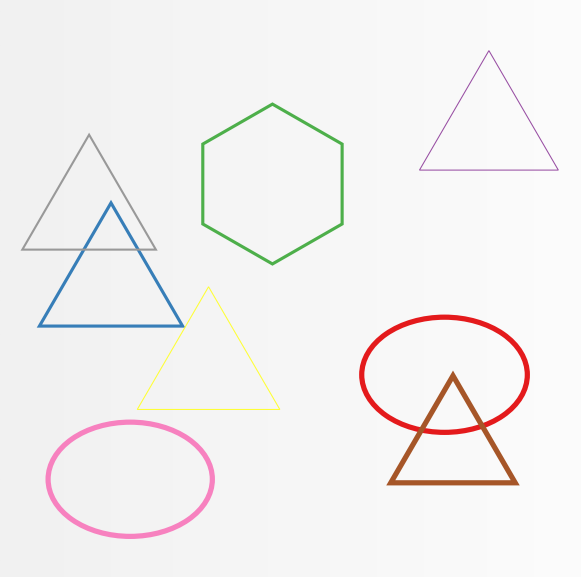[{"shape": "oval", "thickness": 2.5, "radius": 0.71, "center": [0.765, 0.35]}, {"shape": "triangle", "thickness": 1.5, "radius": 0.71, "center": [0.191, 0.506]}, {"shape": "hexagon", "thickness": 1.5, "radius": 0.69, "center": [0.469, 0.68]}, {"shape": "triangle", "thickness": 0.5, "radius": 0.69, "center": [0.841, 0.774]}, {"shape": "triangle", "thickness": 0.5, "radius": 0.71, "center": [0.359, 0.361]}, {"shape": "triangle", "thickness": 2.5, "radius": 0.62, "center": [0.779, 0.225]}, {"shape": "oval", "thickness": 2.5, "radius": 0.71, "center": [0.224, 0.169]}, {"shape": "triangle", "thickness": 1, "radius": 0.66, "center": [0.153, 0.633]}]